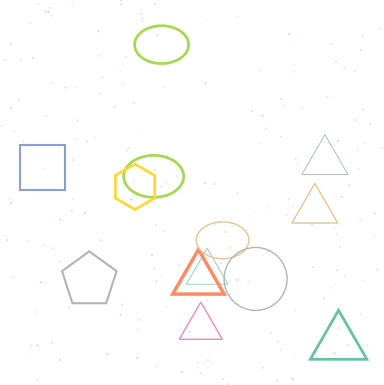[{"shape": "triangle", "thickness": 2, "radius": 0.42, "center": [0.879, 0.109]}, {"shape": "triangle", "thickness": 0.5, "radius": 0.31, "center": [0.538, 0.293]}, {"shape": "triangle", "thickness": 2.5, "radius": 0.39, "center": [0.515, 0.275]}, {"shape": "square", "thickness": 1.5, "radius": 0.29, "center": [0.111, 0.565]}, {"shape": "triangle", "thickness": 0.5, "radius": 0.35, "center": [0.844, 0.581]}, {"shape": "triangle", "thickness": 1, "radius": 0.32, "center": [0.522, 0.151]}, {"shape": "oval", "thickness": 2, "radius": 0.39, "center": [0.399, 0.542]}, {"shape": "oval", "thickness": 2, "radius": 0.35, "center": [0.42, 0.884]}, {"shape": "hexagon", "thickness": 2, "radius": 0.3, "center": [0.351, 0.515]}, {"shape": "oval", "thickness": 1, "radius": 0.34, "center": [0.578, 0.376]}, {"shape": "triangle", "thickness": 1, "radius": 0.34, "center": [0.818, 0.455]}, {"shape": "pentagon", "thickness": 1.5, "radius": 0.37, "center": [0.232, 0.273]}, {"shape": "circle", "thickness": 1, "radius": 0.41, "center": [0.664, 0.275]}]